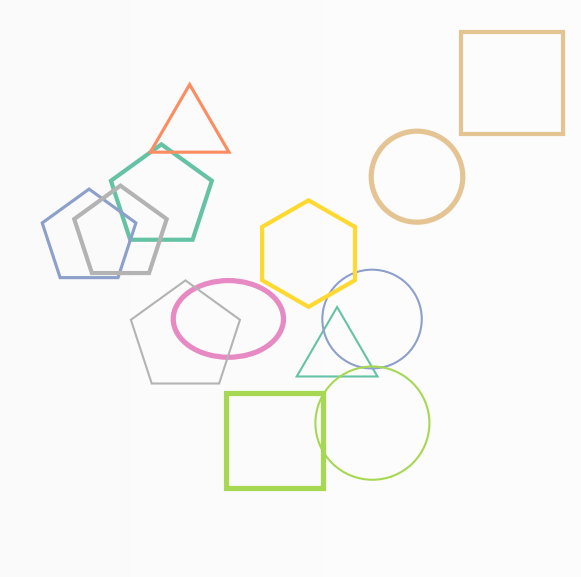[{"shape": "pentagon", "thickness": 2, "radius": 0.46, "center": [0.278, 0.658]}, {"shape": "triangle", "thickness": 1, "radius": 0.4, "center": [0.58, 0.387]}, {"shape": "triangle", "thickness": 1.5, "radius": 0.39, "center": [0.326, 0.775]}, {"shape": "circle", "thickness": 1, "radius": 0.43, "center": [0.64, 0.447]}, {"shape": "pentagon", "thickness": 1.5, "radius": 0.42, "center": [0.153, 0.587]}, {"shape": "oval", "thickness": 2.5, "radius": 0.47, "center": [0.393, 0.447]}, {"shape": "circle", "thickness": 1, "radius": 0.49, "center": [0.641, 0.266]}, {"shape": "square", "thickness": 2.5, "radius": 0.42, "center": [0.472, 0.236]}, {"shape": "hexagon", "thickness": 2, "radius": 0.46, "center": [0.531, 0.56]}, {"shape": "circle", "thickness": 2.5, "radius": 0.39, "center": [0.717, 0.693]}, {"shape": "square", "thickness": 2, "radius": 0.44, "center": [0.881, 0.856]}, {"shape": "pentagon", "thickness": 1, "radius": 0.49, "center": [0.319, 0.415]}, {"shape": "pentagon", "thickness": 2, "radius": 0.42, "center": [0.207, 0.594]}]